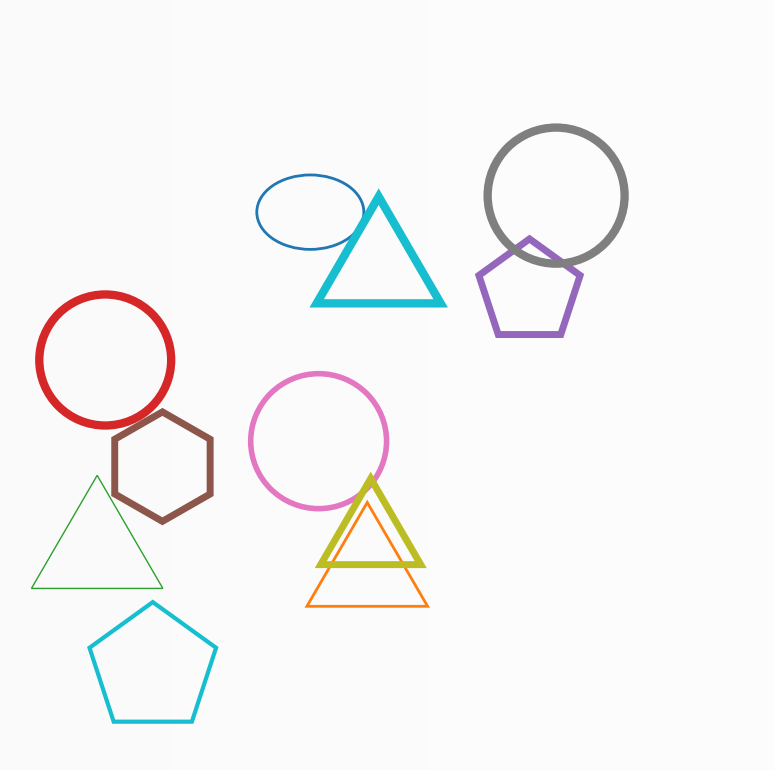[{"shape": "oval", "thickness": 1, "radius": 0.35, "center": [0.4, 0.724]}, {"shape": "triangle", "thickness": 1, "radius": 0.45, "center": [0.474, 0.258]}, {"shape": "triangle", "thickness": 0.5, "radius": 0.49, "center": [0.125, 0.285]}, {"shape": "circle", "thickness": 3, "radius": 0.43, "center": [0.136, 0.532]}, {"shape": "pentagon", "thickness": 2.5, "radius": 0.34, "center": [0.683, 0.621]}, {"shape": "hexagon", "thickness": 2.5, "radius": 0.36, "center": [0.21, 0.394]}, {"shape": "circle", "thickness": 2, "radius": 0.44, "center": [0.411, 0.427]}, {"shape": "circle", "thickness": 3, "radius": 0.44, "center": [0.718, 0.746]}, {"shape": "triangle", "thickness": 2.5, "radius": 0.37, "center": [0.478, 0.304]}, {"shape": "triangle", "thickness": 3, "radius": 0.46, "center": [0.489, 0.652]}, {"shape": "pentagon", "thickness": 1.5, "radius": 0.43, "center": [0.197, 0.132]}]